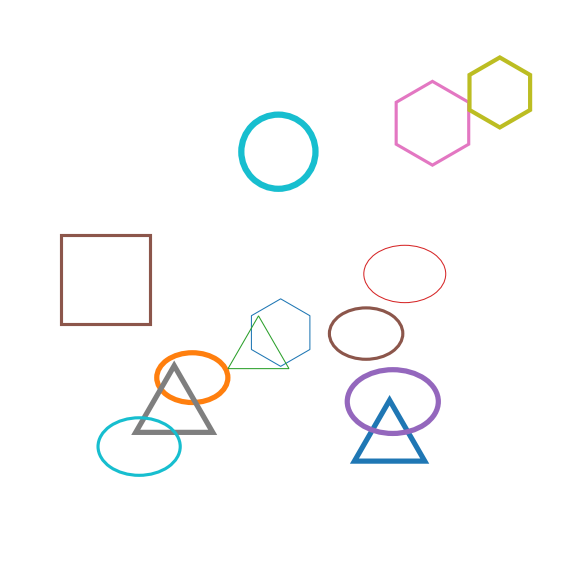[{"shape": "triangle", "thickness": 2.5, "radius": 0.35, "center": [0.675, 0.236]}, {"shape": "hexagon", "thickness": 0.5, "radius": 0.29, "center": [0.486, 0.423]}, {"shape": "oval", "thickness": 2.5, "radius": 0.31, "center": [0.333, 0.345]}, {"shape": "triangle", "thickness": 0.5, "radius": 0.3, "center": [0.448, 0.391]}, {"shape": "oval", "thickness": 0.5, "radius": 0.35, "center": [0.701, 0.525]}, {"shape": "oval", "thickness": 2.5, "radius": 0.39, "center": [0.68, 0.304]}, {"shape": "square", "thickness": 1.5, "radius": 0.39, "center": [0.183, 0.515]}, {"shape": "oval", "thickness": 1.5, "radius": 0.32, "center": [0.634, 0.422]}, {"shape": "hexagon", "thickness": 1.5, "radius": 0.36, "center": [0.749, 0.786]}, {"shape": "triangle", "thickness": 2.5, "radius": 0.38, "center": [0.302, 0.289]}, {"shape": "hexagon", "thickness": 2, "radius": 0.3, "center": [0.865, 0.839]}, {"shape": "circle", "thickness": 3, "radius": 0.32, "center": [0.482, 0.736]}, {"shape": "oval", "thickness": 1.5, "radius": 0.36, "center": [0.241, 0.226]}]